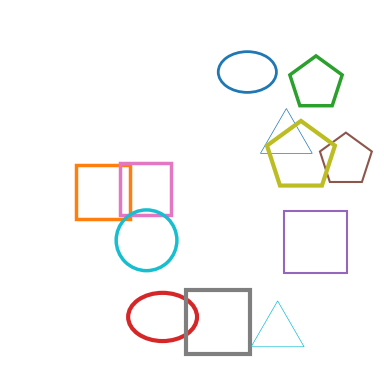[{"shape": "oval", "thickness": 2, "radius": 0.38, "center": [0.642, 0.813]}, {"shape": "triangle", "thickness": 0.5, "radius": 0.39, "center": [0.744, 0.64]}, {"shape": "square", "thickness": 2.5, "radius": 0.35, "center": [0.267, 0.501]}, {"shape": "pentagon", "thickness": 2.5, "radius": 0.36, "center": [0.821, 0.783]}, {"shape": "oval", "thickness": 3, "radius": 0.45, "center": [0.422, 0.177]}, {"shape": "square", "thickness": 1.5, "radius": 0.41, "center": [0.82, 0.371]}, {"shape": "pentagon", "thickness": 1.5, "radius": 0.35, "center": [0.898, 0.585]}, {"shape": "square", "thickness": 2.5, "radius": 0.34, "center": [0.378, 0.509]}, {"shape": "square", "thickness": 3, "radius": 0.42, "center": [0.566, 0.164]}, {"shape": "pentagon", "thickness": 3, "radius": 0.46, "center": [0.782, 0.593]}, {"shape": "triangle", "thickness": 0.5, "radius": 0.4, "center": [0.721, 0.139]}, {"shape": "circle", "thickness": 2.5, "radius": 0.39, "center": [0.381, 0.376]}]